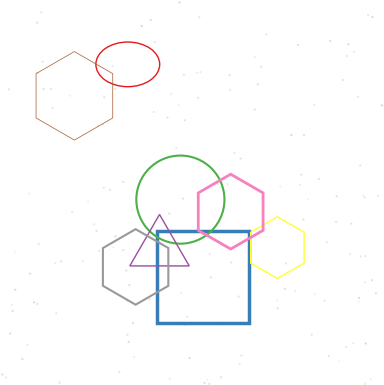[{"shape": "oval", "thickness": 1, "radius": 0.41, "center": [0.332, 0.833]}, {"shape": "square", "thickness": 2.5, "radius": 0.6, "center": [0.526, 0.281]}, {"shape": "circle", "thickness": 1.5, "radius": 0.57, "center": [0.469, 0.482]}, {"shape": "triangle", "thickness": 1, "radius": 0.45, "center": [0.414, 0.354]}, {"shape": "hexagon", "thickness": 1, "radius": 0.4, "center": [0.721, 0.357]}, {"shape": "hexagon", "thickness": 0.5, "radius": 0.58, "center": [0.193, 0.751]}, {"shape": "hexagon", "thickness": 2, "radius": 0.49, "center": [0.599, 0.45]}, {"shape": "hexagon", "thickness": 1.5, "radius": 0.49, "center": [0.352, 0.307]}]